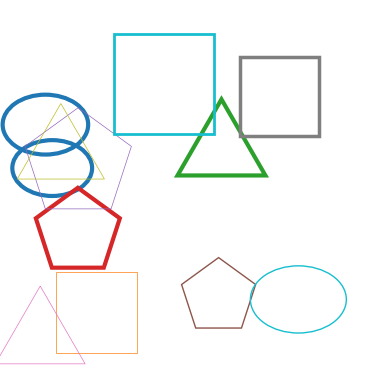[{"shape": "oval", "thickness": 3, "radius": 0.56, "center": [0.118, 0.676]}, {"shape": "oval", "thickness": 3, "radius": 0.52, "center": [0.136, 0.563]}, {"shape": "square", "thickness": 0.5, "radius": 0.53, "center": [0.252, 0.188]}, {"shape": "triangle", "thickness": 3, "radius": 0.66, "center": [0.575, 0.61]}, {"shape": "pentagon", "thickness": 3, "radius": 0.57, "center": [0.202, 0.398]}, {"shape": "pentagon", "thickness": 0.5, "radius": 0.73, "center": [0.203, 0.575]}, {"shape": "pentagon", "thickness": 1, "radius": 0.51, "center": [0.568, 0.23]}, {"shape": "triangle", "thickness": 0.5, "radius": 0.67, "center": [0.104, 0.122]}, {"shape": "square", "thickness": 2.5, "radius": 0.51, "center": [0.725, 0.75]}, {"shape": "triangle", "thickness": 0.5, "radius": 0.65, "center": [0.158, 0.6]}, {"shape": "oval", "thickness": 1, "radius": 0.62, "center": [0.775, 0.222]}, {"shape": "square", "thickness": 2, "radius": 0.65, "center": [0.426, 0.782]}]